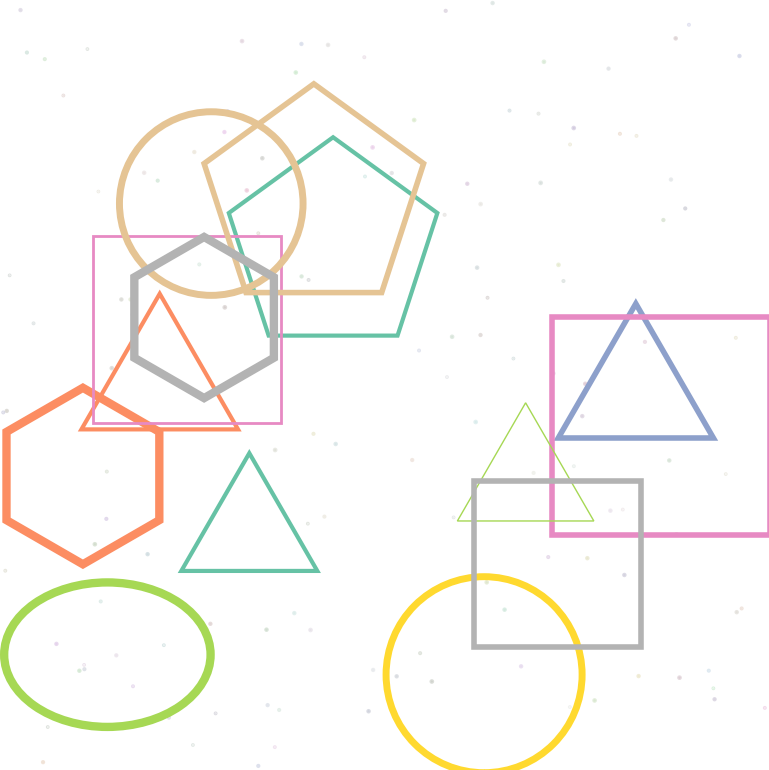[{"shape": "triangle", "thickness": 1.5, "radius": 0.51, "center": [0.324, 0.31]}, {"shape": "pentagon", "thickness": 1.5, "radius": 0.71, "center": [0.433, 0.679]}, {"shape": "triangle", "thickness": 1.5, "radius": 0.59, "center": [0.207, 0.501]}, {"shape": "hexagon", "thickness": 3, "radius": 0.57, "center": [0.108, 0.382]}, {"shape": "triangle", "thickness": 2, "radius": 0.58, "center": [0.826, 0.489]}, {"shape": "square", "thickness": 1, "radius": 0.61, "center": [0.243, 0.572]}, {"shape": "square", "thickness": 2, "radius": 0.71, "center": [0.858, 0.447]}, {"shape": "triangle", "thickness": 0.5, "radius": 0.51, "center": [0.683, 0.375]}, {"shape": "oval", "thickness": 3, "radius": 0.67, "center": [0.139, 0.15]}, {"shape": "circle", "thickness": 2.5, "radius": 0.64, "center": [0.629, 0.124]}, {"shape": "circle", "thickness": 2.5, "radius": 0.6, "center": [0.274, 0.736]}, {"shape": "pentagon", "thickness": 2, "radius": 0.75, "center": [0.408, 0.741]}, {"shape": "square", "thickness": 2, "radius": 0.54, "center": [0.724, 0.268]}, {"shape": "hexagon", "thickness": 3, "radius": 0.52, "center": [0.265, 0.588]}]